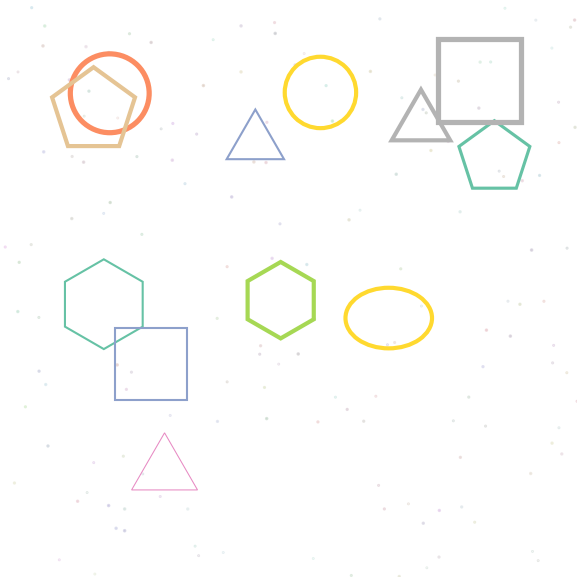[{"shape": "pentagon", "thickness": 1.5, "radius": 0.32, "center": [0.856, 0.726]}, {"shape": "hexagon", "thickness": 1, "radius": 0.39, "center": [0.18, 0.472]}, {"shape": "circle", "thickness": 2.5, "radius": 0.34, "center": [0.19, 0.838]}, {"shape": "square", "thickness": 1, "radius": 0.31, "center": [0.261, 0.369]}, {"shape": "triangle", "thickness": 1, "radius": 0.29, "center": [0.442, 0.752]}, {"shape": "triangle", "thickness": 0.5, "radius": 0.33, "center": [0.285, 0.184]}, {"shape": "hexagon", "thickness": 2, "radius": 0.33, "center": [0.486, 0.479]}, {"shape": "oval", "thickness": 2, "radius": 0.37, "center": [0.673, 0.448]}, {"shape": "circle", "thickness": 2, "radius": 0.31, "center": [0.555, 0.839]}, {"shape": "pentagon", "thickness": 2, "radius": 0.38, "center": [0.162, 0.807]}, {"shape": "triangle", "thickness": 2, "radius": 0.29, "center": [0.729, 0.785]}, {"shape": "square", "thickness": 2.5, "radius": 0.36, "center": [0.83, 0.86]}]